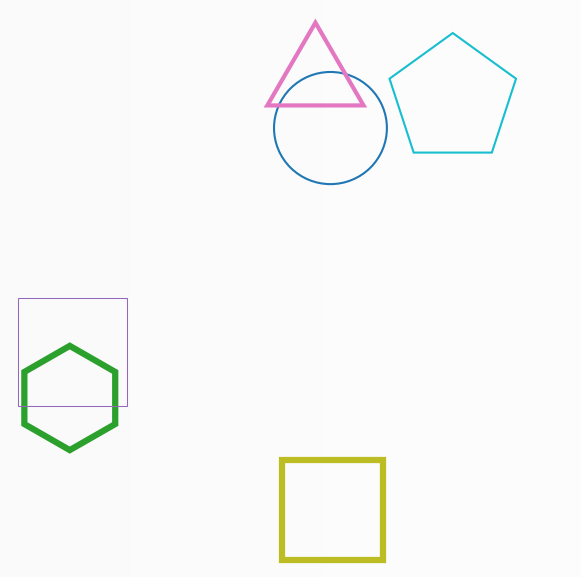[{"shape": "circle", "thickness": 1, "radius": 0.49, "center": [0.569, 0.777]}, {"shape": "hexagon", "thickness": 3, "radius": 0.45, "center": [0.12, 0.31]}, {"shape": "square", "thickness": 0.5, "radius": 0.47, "center": [0.125, 0.39]}, {"shape": "triangle", "thickness": 2, "radius": 0.48, "center": [0.543, 0.864]}, {"shape": "square", "thickness": 3, "radius": 0.44, "center": [0.572, 0.116]}, {"shape": "pentagon", "thickness": 1, "radius": 0.57, "center": [0.779, 0.828]}]